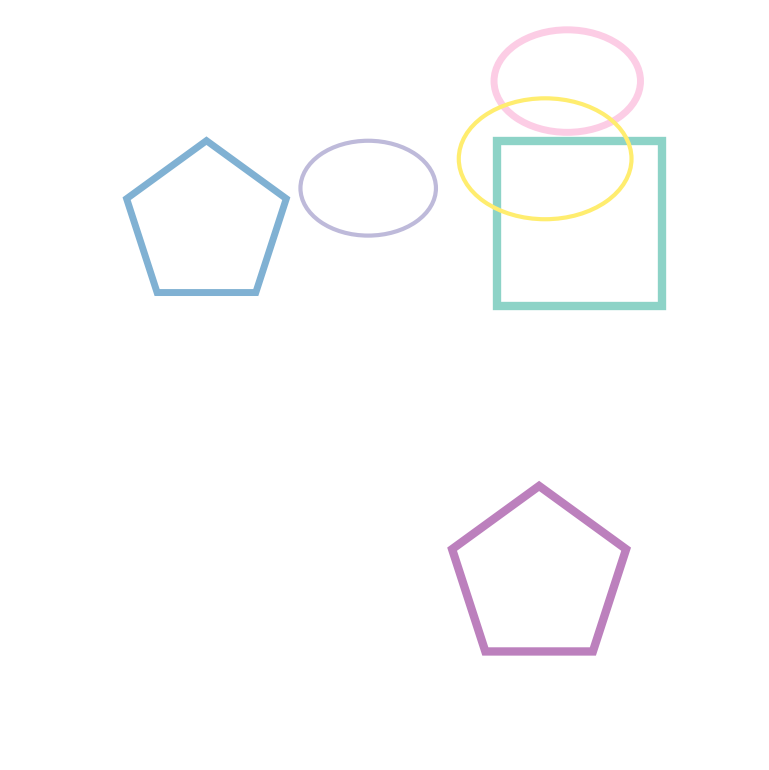[{"shape": "square", "thickness": 3, "radius": 0.53, "center": [0.752, 0.709]}, {"shape": "oval", "thickness": 1.5, "radius": 0.44, "center": [0.478, 0.756]}, {"shape": "pentagon", "thickness": 2.5, "radius": 0.55, "center": [0.268, 0.708]}, {"shape": "oval", "thickness": 2.5, "radius": 0.48, "center": [0.737, 0.895]}, {"shape": "pentagon", "thickness": 3, "radius": 0.59, "center": [0.7, 0.25]}, {"shape": "oval", "thickness": 1.5, "radius": 0.56, "center": [0.708, 0.794]}]